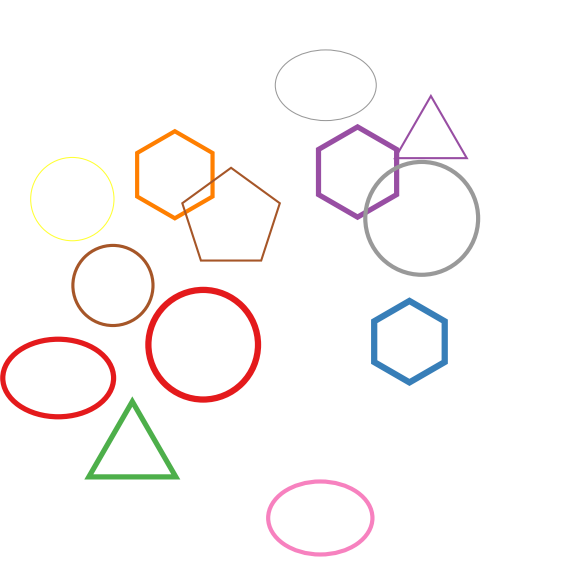[{"shape": "oval", "thickness": 2.5, "radius": 0.48, "center": [0.101, 0.345]}, {"shape": "circle", "thickness": 3, "radius": 0.47, "center": [0.352, 0.402]}, {"shape": "hexagon", "thickness": 3, "radius": 0.35, "center": [0.709, 0.407]}, {"shape": "triangle", "thickness": 2.5, "radius": 0.43, "center": [0.229, 0.217]}, {"shape": "triangle", "thickness": 1, "radius": 0.36, "center": [0.746, 0.761]}, {"shape": "hexagon", "thickness": 2.5, "radius": 0.39, "center": [0.619, 0.701]}, {"shape": "hexagon", "thickness": 2, "radius": 0.38, "center": [0.303, 0.697]}, {"shape": "circle", "thickness": 0.5, "radius": 0.36, "center": [0.125, 0.654]}, {"shape": "pentagon", "thickness": 1, "radius": 0.44, "center": [0.4, 0.62]}, {"shape": "circle", "thickness": 1.5, "radius": 0.35, "center": [0.196, 0.505]}, {"shape": "oval", "thickness": 2, "radius": 0.45, "center": [0.555, 0.102]}, {"shape": "oval", "thickness": 0.5, "radius": 0.44, "center": [0.564, 0.851]}, {"shape": "circle", "thickness": 2, "radius": 0.49, "center": [0.73, 0.621]}]